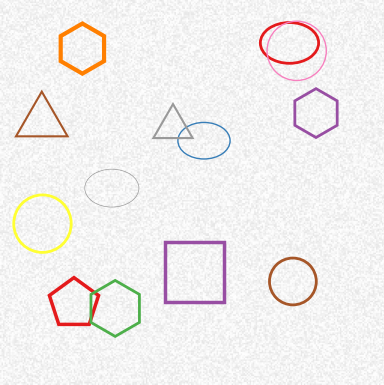[{"shape": "pentagon", "thickness": 2.5, "radius": 0.34, "center": [0.192, 0.212]}, {"shape": "oval", "thickness": 2, "radius": 0.38, "center": [0.752, 0.889]}, {"shape": "oval", "thickness": 1, "radius": 0.34, "center": [0.53, 0.635]}, {"shape": "hexagon", "thickness": 2, "radius": 0.36, "center": [0.299, 0.199]}, {"shape": "hexagon", "thickness": 2, "radius": 0.32, "center": [0.821, 0.706]}, {"shape": "square", "thickness": 2.5, "radius": 0.39, "center": [0.506, 0.294]}, {"shape": "hexagon", "thickness": 3, "radius": 0.33, "center": [0.214, 0.874]}, {"shape": "circle", "thickness": 2, "radius": 0.37, "center": [0.11, 0.419]}, {"shape": "circle", "thickness": 2, "radius": 0.3, "center": [0.761, 0.269]}, {"shape": "triangle", "thickness": 1.5, "radius": 0.39, "center": [0.109, 0.685]}, {"shape": "circle", "thickness": 1, "radius": 0.38, "center": [0.771, 0.868]}, {"shape": "triangle", "thickness": 1.5, "radius": 0.29, "center": [0.449, 0.671]}, {"shape": "oval", "thickness": 0.5, "radius": 0.35, "center": [0.29, 0.511]}]